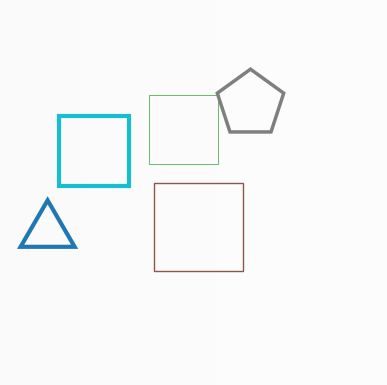[{"shape": "triangle", "thickness": 3, "radius": 0.4, "center": [0.123, 0.399]}, {"shape": "square", "thickness": 0.5, "radius": 0.45, "center": [0.473, 0.663]}, {"shape": "square", "thickness": 1, "radius": 0.57, "center": [0.513, 0.41]}, {"shape": "pentagon", "thickness": 2.5, "radius": 0.45, "center": [0.646, 0.73]}, {"shape": "square", "thickness": 3, "radius": 0.46, "center": [0.243, 0.607]}]